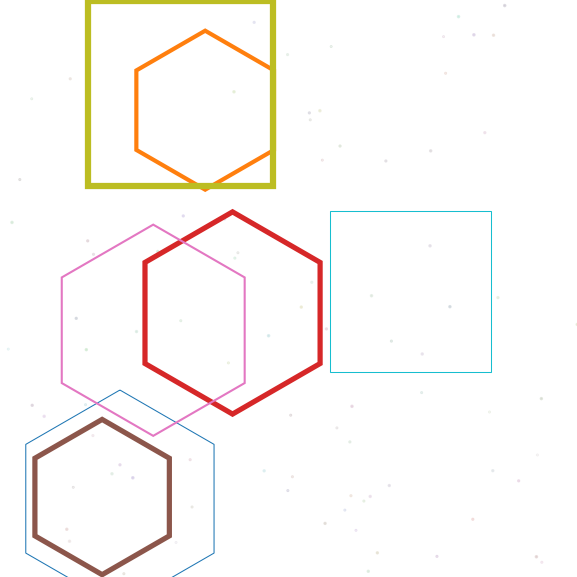[{"shape": "hexagon", "thickness": 0.5, "radius": 0.94, "center": [0.208, 0.136]}, {"shape": "hexagon", "thickness": 2, "radius": 0.69, "center": [0.355, 0.808]}, {"shape": "hexagon", "thickness": 2.5, "radius": 0.88, "center": [0.403, 0.457]}, {"shape": "hexagon", "thickness": 2.5, "radius": 0.67, "center": [0.177, 0.138]}, {"shape": "hexagon", "thickness": 1, "radius": 0.91, "center": [0.265, 0.427]}, {"shape": "square", "thickness": 3, "radius": 0.8, "center": [0.313, 0.837]}, {"shape": "square", "thickness": 0.5, "radius": 0.7, "center": [0.711, 0.494]}]